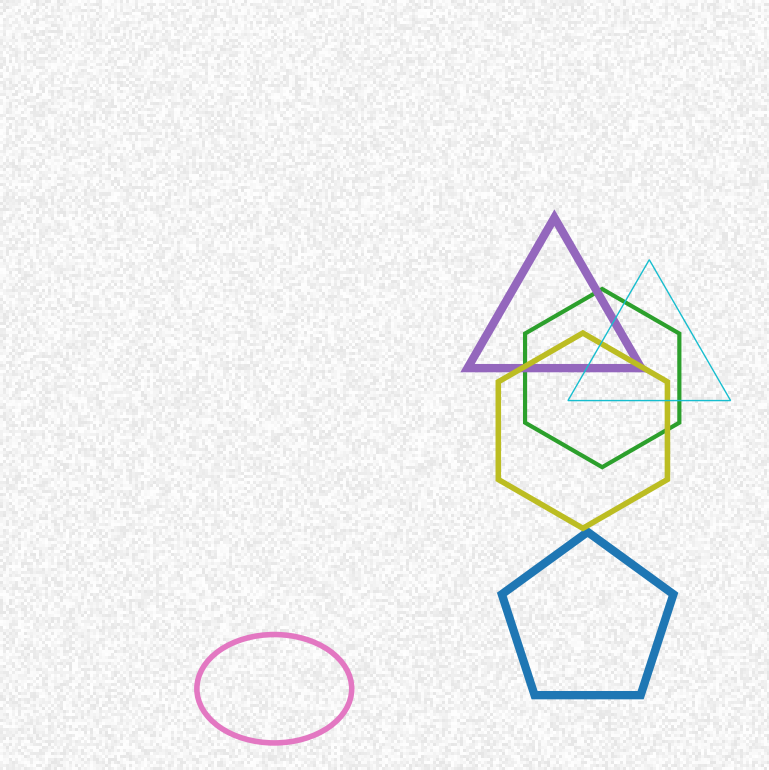[{"shape": "pentagon", "thickness": 3, "radius": 0.59, "center": [0.763, 0.192]}, {"shape": "hexagon", "thickness": 1.5, "radius": 0.58, "center": [0.782, 0.509]}, {"shape": "triangle", "thickness": 3, "radius": 0.65, "center": [0.72, 0.587]}, {"shape": "oval", "thickness": 2, "radius": 0.5, "center": [0.356, 0.106]}, {"shape": "hexagon", "thickness": 2, "radius": 0.63, "center": [0.757, 0.441]}, {"shape": "triangle", "thickness": 0.5, "radius": 0.61, "center": [0.843, 0.541]}]